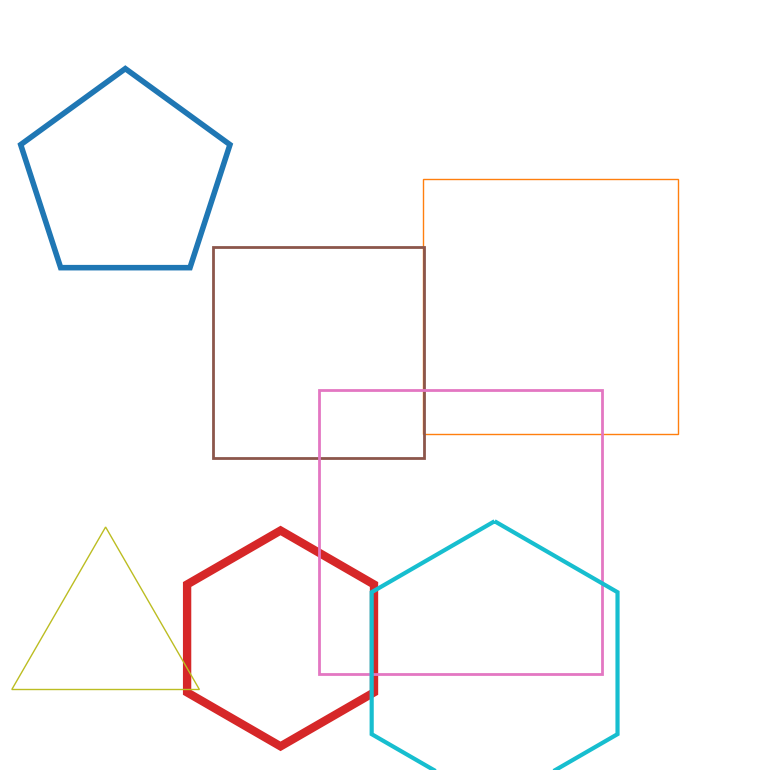[{"shape": "pentagon", "thickness": 2, "radius": 0.71, "center": [0.163, 0.768]}, {"shape": "square", "thickness": 0.5, "radius": 0.83, "center": [0.714, 0.602]}, {"shape": "hexagon", "thickness": 3, "radius": 0.7, "center": [0.364, 0.171]}, {"shape": "square", "thickness": 1, "radius": 0.69, "center": [0.414, 0.542]}, {"shape": "square", "thickness": 1, "radius": 0.92, "center": [0.598, 0.309]}, {"shape": "triangle", "thickness": 0.5, "radius": 0.7, "center": [0.137, 0.175]}, {"shape": "hexagon", "thickness": 1.5, "radius": 0.92, "center": [0.642, 0.139]}]